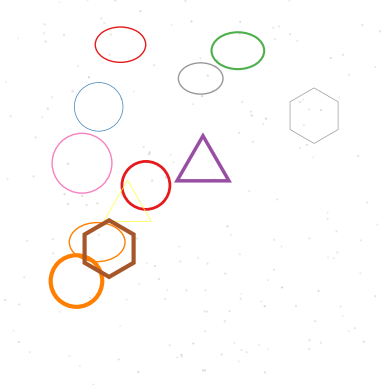[{"shape": "circle", "thickness": 2, "radius": 0.31, "center": [0.379, 0.518]}, {"shape": "oval", "thickness": 1, "radius": 0.33, "center": [0.313, 0.884]}, {"shape": "circle", "thickness": 0.5, "radius": 0.32, "center": [0.256, 0.722]}, {"shape": "oval", "thickness": 1.5, "radius": 0.34, "center": [0.618, 0.868]}, {"shape": "triangle", "thickness": 2.5, "radius": 0.39, "center": [0.527, 0.569]}, {"shape": "circle", "thickness": 3, "radius": 0.33, "center": [0.199, 0.27]}, {"shape": "oval", "thickness": 1, "radius": 0.36, "center": [0.252, 0.371]}, {"shape": "triangle", "thickness": 0.5, "radius": 0.36, "center": [0.331, 0.461]}, {"shape": "hexagon", "thickness": 3, "radius": 0.37, "center": [0.283, 0.354]}, {"shape": "circle", "thickness": 1, "radius": 0.39, "center": [0.213, 0.576]}, {"shape": "hexagon", "thickness": 0.5, "radius": 0.36, "center": [0.816, 0.7]}, {"shape": "oval", "thickness": 1, "radius": 0.29, "center": [0.521, 0.796]}]